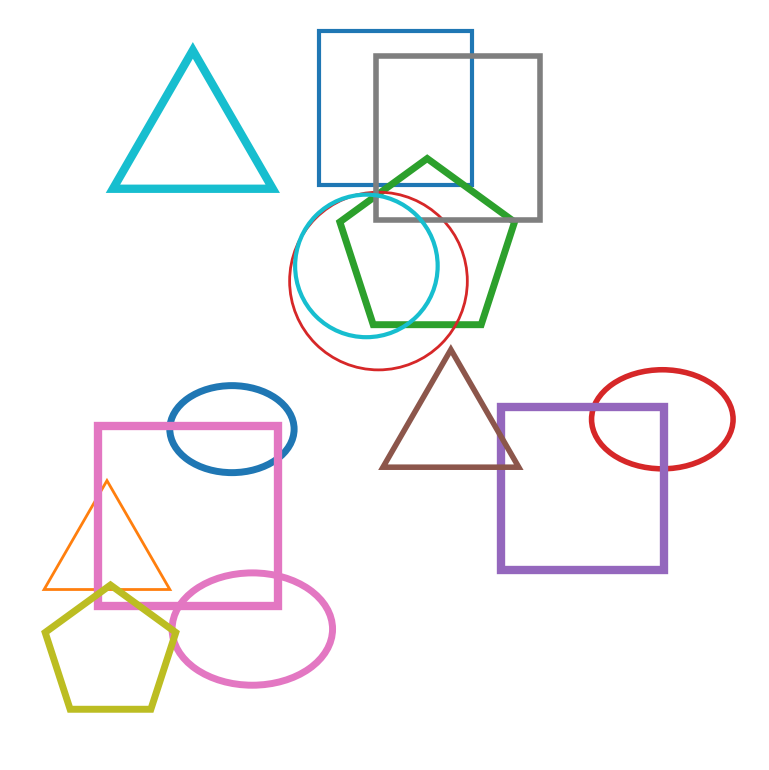[{"shape": "oval", "thickness": 2.5, "radius": 0.4, "center": [0.301, 0.443]}, {"shape": "square", "thickness": 1.5, "radius": 0.5, "center": [0.514, 0.86]}, {"shape": "triangle", "thickness": 1, "radius": 0.47, "center": [0.139, 0.282]}, {"shape": "pentagon", "thickness": 2.5, "radius": 0.6, "center": [0.555, 0.675]}, {"shape": "oval", "thickness": 2, "radius": 0.46, "center": [0.86, 0.455]}, {"shape": "circle", "thickness": 1, "radius": 0.58, "center": [0.492, 0.635]}, {"shape": "square", "thickness": 3, "radius": 0.53, "center": [0.756, 0.365]}, {"shape": "triangle", "thickness": 2, "radius": 0.51, "center": [0.586, 0.444]}, {"shape": "square", "thickness": 3, "radius": 0.58, "center": [0.245, 0.33]}, {"shape": "oval", "thickness": 2.5, "radius": 0.52, "center": [0.328, 0.183]}, {"shape": "square", "thickness": 2, "radius": 0.53, "center": [0.595, 0.821]}, {"shape": "pentagon", "thickness": 2.5, "radius": 0.45, "center": [0.143, 0.151]}, {"shape": "triangle", "thickness": 3, "radius": 0.6, "center": [0.25, 0.815]}, {"shape": "circle", "thickness": 1.5, "radius": 0.46, "center": [0.476, 0.655]}]